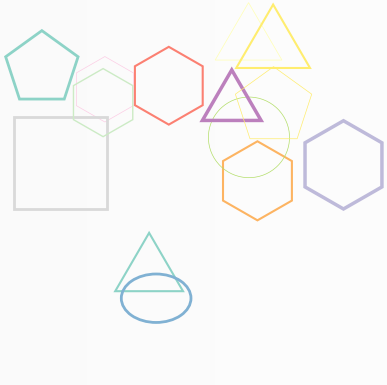[{"shape": "triangle", "thickness": 1.5, "radius": 0.51, "center": [0.385, 0.294]}, {"shape": "pentagon", "thickness": 2, "radius": 0.49, "center": [0.108, 0.822]}, {"shape": "triangle", "thickness": 0.5, "radius": 0.5, "center": [0.641, 0.894]}, {"shape": "hexagon", "thickness": 2.5, "radius": 0.57, "center": [0.886, 0.572]}, {"shape": "hexagon", "thickness": 1.5, "radius": 0.51, "center": [0.436, 0.777]}, {"shape": "oval", "thickness": 2, "radius": 0.45, "center": [0.403, 0.225]}, {"shape": "hexagon", "thickness": 1.5, "radius": 0.51, "center": [0.664, 0.53]}, {"shape": "circle", "thickness": 0.5, "radius": 0.52, "center": [0.642, 0.643]}, {"shape": "hexagon", "thickness": 0.5, "radius": 0.42, "center": [0.271, 0.768]}, {"shape": "square", "thickness": 2, "radius": 0.6, "center": [0.156, 0.576]}, {"shape": "triangle", "thickness": 2.5, "radius": 0.44, "center": [0.598, 0.731]}, {"shape": "hexagon", "thickness": 1, "radius": 0.44, "center": [0.266, 0.733]}, {"shape": "triangle", "thickness": 1.5, "radius": 0.55, "center": [0.705, 0.878]}, {"shape": "pentagon", "thickness": 0.5, "radius": 0.52, "center": [0.706, 0.723]}]